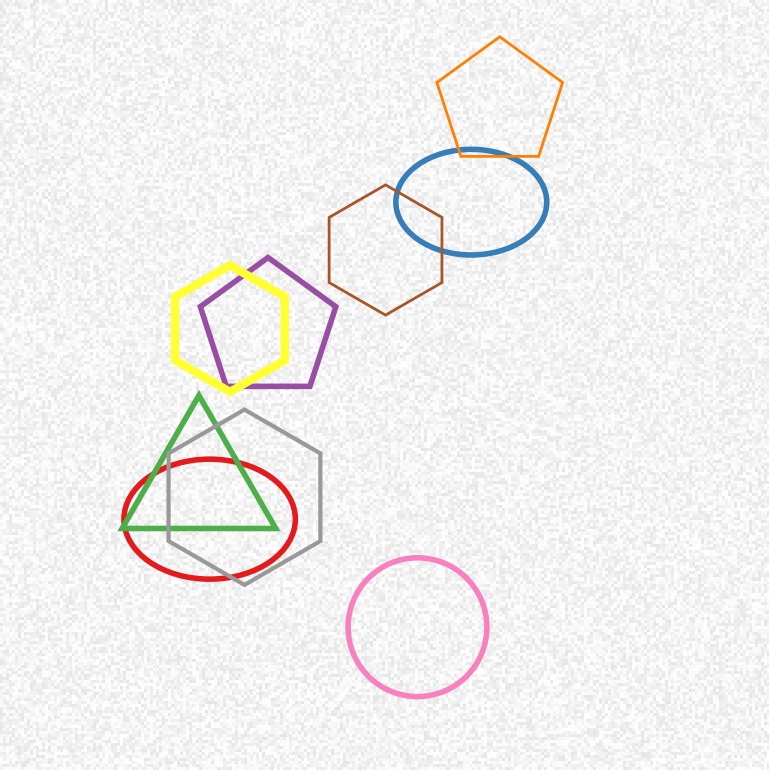[{"shape": "oval", "thickness": 2, "radius": 0.56, "center": [0.272, 0.326]}, {"shape": "oval", "thickness": 2, "radius": 0.49, "center": [0.612, 0.737]}, {"shape": "triangle", "thickness": 2, "radius": 0.58, "center": [0.258, 0.371]}, {"shape": "pentagon", "thickness": 2, "radius": 0.46, "center": [0.348, 0.573]}, {"shape": "pentagon", "thickness": 1, "radius": 0.43, "center": [0.649, 0.866]}, {"shape": "hexagon", "thickness": 3, "radius": 0.41, "center": [0.299, 0.573]}, {"shape": "hexagon", "thickness": 1, "radius": 0.42, "center": [0.501, 0.675]}, {"shape": "circle", "thickness": 2, "radius": 0.45, "center": [0.542, 0.185]}, {"shape": "hexagon", "thickness": 1.5, "radius": 0.57, "center": [0.318, 0.354]}]